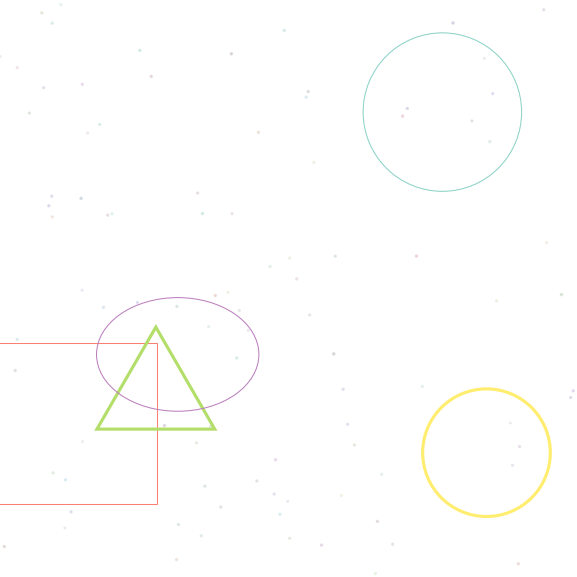[{"shape": "circle", "thickness": 0.5, "radius": 0.69, "center": [0.766, 0.805]}, {"shape": "square", "thickness": 0.5, "radius": 0.7, "center": [0.133, 0.266]}, {"shape": "triangle", "thickness": 1.5, "radius": 0.59, "center": [0.27, 0.315]}, {"shape": "oval", "thickness": 0.5, "radius": 0.7, "center": [0.308, 0.385]}, {"shape": "circle", "thickness": 1.5, "radius": 0.55, "center": [0.842, 0.215]}]